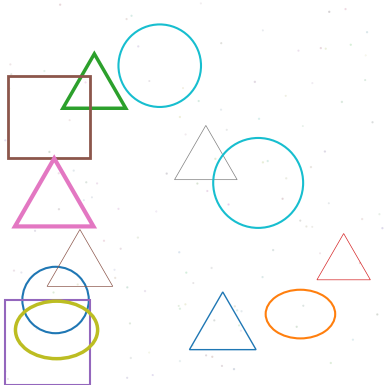[{"shape": "triangle", "thickness": 1, "radius": 0.5, "center": [0.579, 0.142]}, {"shape": "circle", "thickness": 1.5, "radius": 0.43, "center": [0.144, 0.221]}, {"shape": "oval", "thickness": 1.5, "radius": 0.45, "center": [0.78, 0.184]}, {"shape": "triangle", "thickness": 2.5, "radius": 0.47, "center": [0.245, 0.766]}, {"shape": "triangle", "thickness": 0.5, "radius": 0.4, "center": [0.893, 0.313]}, {"shape": "square", "thickness": 1.5, "radius": 0.55, "center": [0.122, 0.111]}, {"shape": "square", "thickness": 2, "radius": 0.53, "center": [0.127, 0.695]}, {"shape": "triangle", "thickness": 0.5, "radius": 0.49, "center": [0.208, 0.305]}, {"shape": "triangle", "thickness": 3, "radius": 0.59, "center": [0.141, 0.471]}, {"shape": "triangle", "thickness": 0.5, "radius": 0.47, "center": [0.535, 0.58]}, {"shape": "oval", "thickness": 2.5, "radius": 0.53, "center": [0.147, 0.143]}, {"shape": "circle", "thickness": 1.5, "radius": 0.54, "center": [0.415, 0.829]}, {"shape": "circle", "thickness": 1.5, "radius": 0.58, "center": [0.671, 0.525]}]